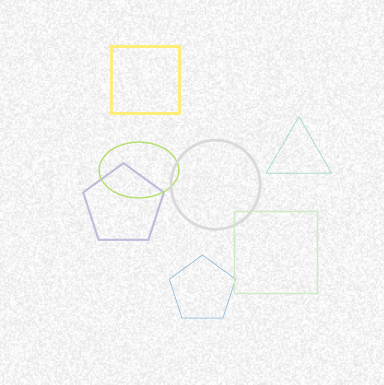[{"shape": "triangle", "thickness": 0.5, "radius": 0.49, "center": [0.776, 0.599]}, {"shape": "pentagon", "thickness": 1.5, "radius": 0.55, "center": [0.321, 0.466]}, {"shape": "pentagon", "thickness": 0.5, "radius": 0.45, "center": [0.526, 0.247]}, {"shape": "oval", "thickness": 1, "radius": 0.52, "center": [0.361, 0.558]}, {"shape": "circle", "thickness": 2, "radius": 0.58, "center": [0.56, 0.52]}, {"shape": "square", "thickness": 1, "radius": 0.54, "center": [0.715, 0.345]}, {"shape": "square", "thickness": 2, "radius": 0.44, "center": [0.376, 0.793]}]